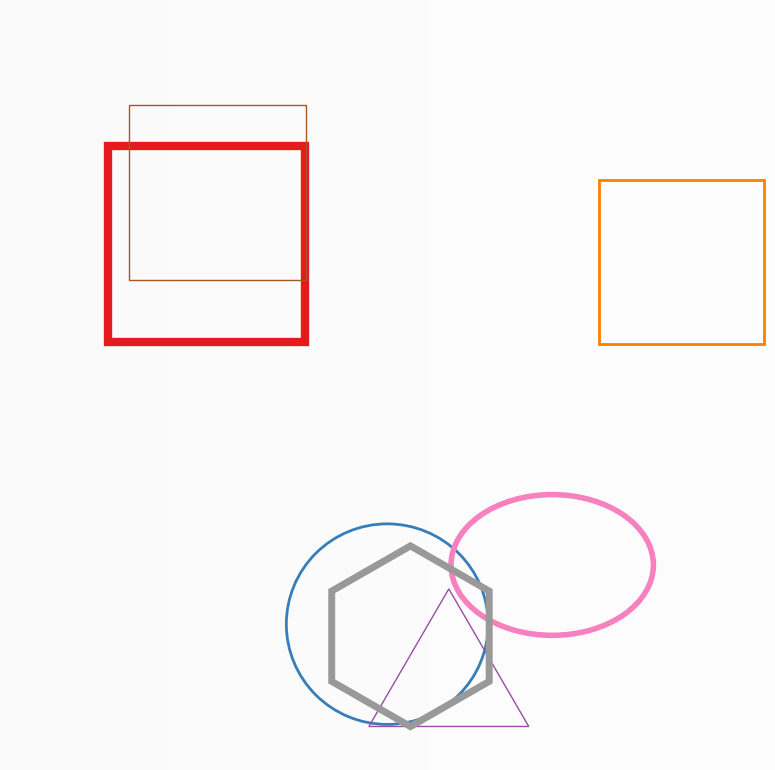[{"shape": "square", "thickness": 3, "radius": 0.64, "center": [0.266, 0.683]}, {"shape": "circle", "thickness": 1, "radius": 0.65, "center": [0.5, 0.189]}, {"shape": "triangle", "thickness": 0.5, "radius": 0.6, "center": [0.579, 0.116]}, {"shape": "square", "thickness": 1, "radius": 0.53, "center": [0.879, 0.66]}, {"shape": "square", "thickness": 0.5, "radius": 0.57, "center": [0.281, 0.75]}, {"shape": "oval", "thickness": 2, "radius": 0.65, "center": [0.713, 0.266]}, {"shape": "hexagon", "thickness": 2.5, "radius": 0.59, "center": [0.53, 0.174]}]